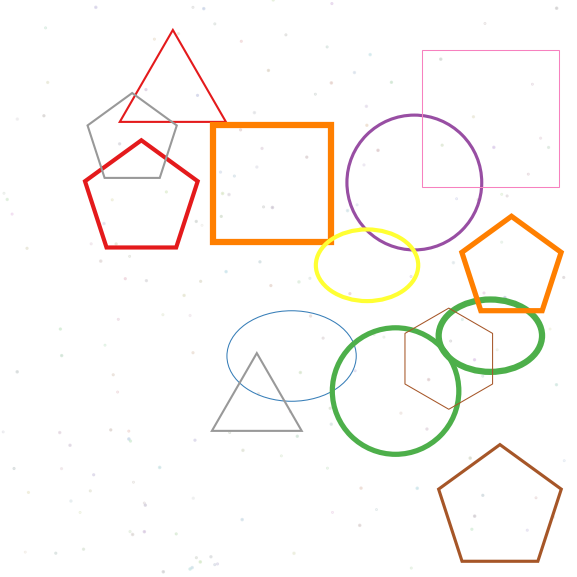[{"shape": "pentagon", "thickness": 2, "radius": 0.51, "center": [0.245, 0.654]}, {"shape": "triangle", "thickness": 1, "radius": 0.53, "center": [0.299, 0.841]}, {"shape": "oval", "thickness": 0.5, "radius": 0.56, "center": [0.505, 0.383]}, {"shape": "circle", "thickness": 2.5, "radius": 0.55, "center": [0.685, 0.322]}, {"shape": "oval", "thickness": 3, "radius": 0.45, "center": [0.849, 0.418]}, {"shape": "circle", "thickness": 1.5, "radius": 0.58, "center": [0.717, 0.683]}, {"shape": "square", "thickness": 3, "radius": 0.51, "center": [0.471, 0.681]}, {"shape": "pentagon", "thickness": 2.5, "radius": 0.45, "center": [0.886, 0.534]}, {"shape": "oval", "thickness": 2, "radius": 0.44, "center": [0.636, 0.54]}, {"shape": "pentagon", "thickness": 1.5, "radius": 0.56, "center": [0.866, 0.118]}, {"shape": "hexagon", "thickness": 0.5, "radius": 0.44, "center": [0.777, 0.378]}, {"shape": "square", "thickness": 0.5, "radius": 0.59, "center": [0.85, 0.794]}, {"shape": "pentagon", "thickness": 1, "radius": 0.41, "center": [0.229, 0.757]}, {"shape": "triangle", "thickness": 1, "radius": 0.45, "center": [0.445, 0.298]}]